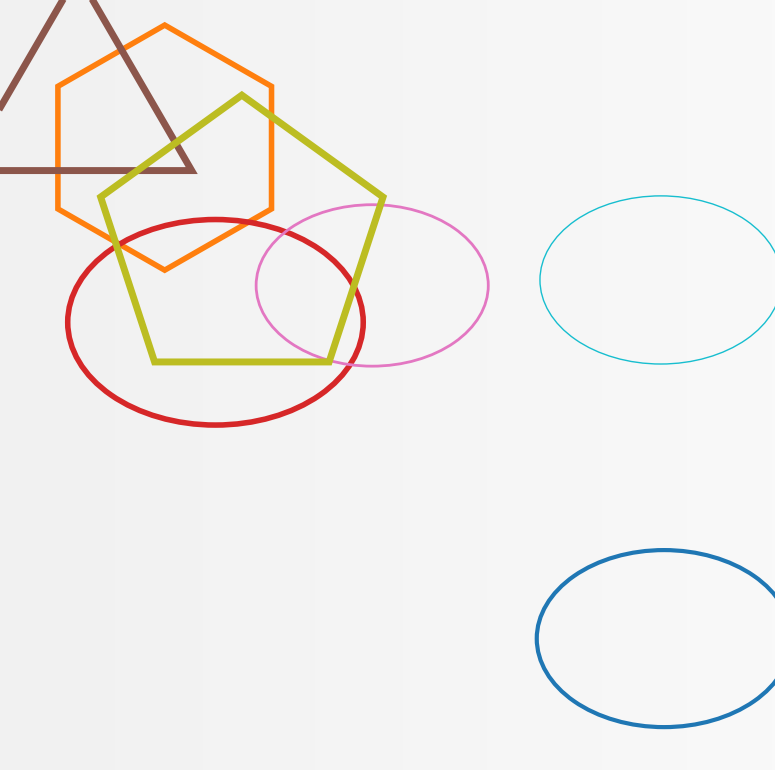[{"shape": "oval", "thickness": 1.5, "radius": 0.82, "center": [0.857, 0.171]}, {"shape": "hexagon", "thickness": 2, "radius": 0.8, "center": [0.213, 0.808]}, {"shape": "oval", "thickness": 2, "radius": 0.95, "center": [0.278, 0.581]}, {"shape": "triangle", "thickness": 2.5, "radius": 0.85, "center": [0.1, 0.863]}, {"shape": "oval", "thickness": 1, "radius": 0.75, "center": [0.48, 0.629]}, {"shape": "pentagon", "thickness": 2.5, "radius": 0.96, "center": [0.312, 0.685]}, {"shape": "oval", "thickness": 0.5, "radius": 0.78, "center": [0.853, 0.636]}]